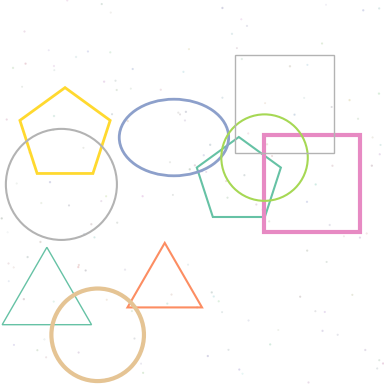[{"shape": "pentagon", "thickness": 1.5, "radius": 0.57, "center": [0.62, 0.529]}, {"shape": "triangle", "thickness": 1, "radius": 0.67, "center": [0.122, 0.224]}, {"shape": "triangle", "thickness": 1.5, "radius": 0.56, "center": [0.428, 0.257]}, {"shape": "oval", "thickness": 2, "radius": 0.71, "center": [0.452, 0.643]}, {"shape": "square", "thickness": 3, "radius": 0.63, "center": [0.81, 0.524]}, {"shape": "circle", "thickness": 1.5, "radius": 0.56, "center": [0.687, 0.591]}, {"shape": "pentagon", "thickness": 2, "radius": 0.62, "center": [0.169, 0.649]}, {"shape": "circle", "thickness": 3, "radius": 0.6, "center": [0.254, 0.13]}, {"shape": "square", "thickness": 1, "radius": 0.64, "center": [0.74, 0.73]}, {"shape": "circle", "thickness": 1.5, "radius": 0.72, "center": [0.159, 0.521]}]